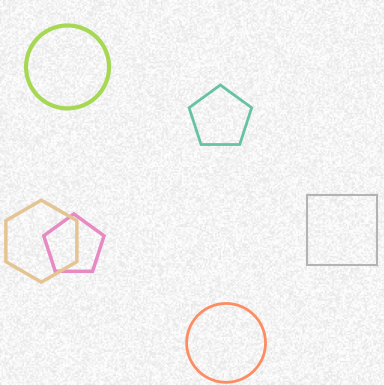[{"shape": "pentagon", "thickness": 2, "radius": 0.43, "center": [0.572, 0.694]}, {"shape": "circle", "thickness": 2, "radius": 0.51, "center": [0.587, 0.109]}, {"shape": "pentagon", "thickness": 2.5, "radius": 0.41, "center": [0.192, 0.362]}, {"shape": "circle", "thickness": 3, "radius": 0.54, "center": [0.175, 0.826]}, {"shape": "hexagon", "thickness": 2.5, "radius": 0.53, "center": [0.107, 0.374]}, {"shape": "square", "thickness": 1.5, "radius": 0.46, "center": [0.888, 0.403]}]